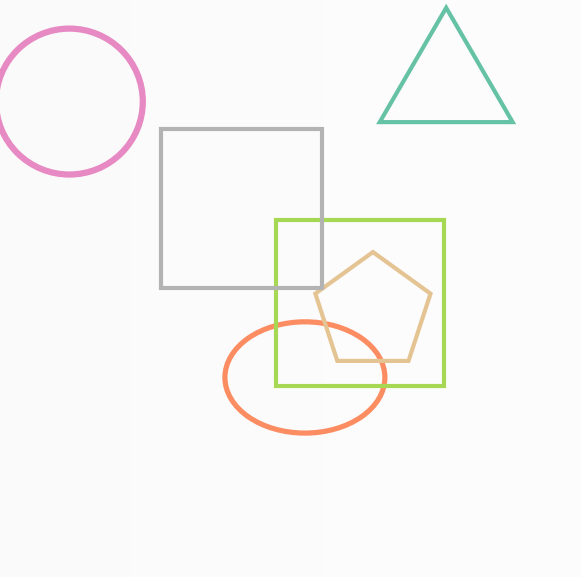[{"shape": "triangle", "thickness": 2, "radius": 0.66, "center": [0.768, 0.854]}, {"shape": "oval", "thickness": 2.5, "radius": 0.69, "center": [0.525, 0.346]}, {"shape": "circle", "thickness": 3, "radius": 0.63, "center": [0.119, 0.823]}, {"shape": "square", "thickness": 2, "radius": 0.72, "center": [0.619, 0.474]}, {"shape": "pentagon", "thickness": 2, "radius": 0.52, "center": [0.642, 0.458]}, {"shape": "square", "thickness": 2, "radius": 0.69, "center": [0.416, 0.638]}]